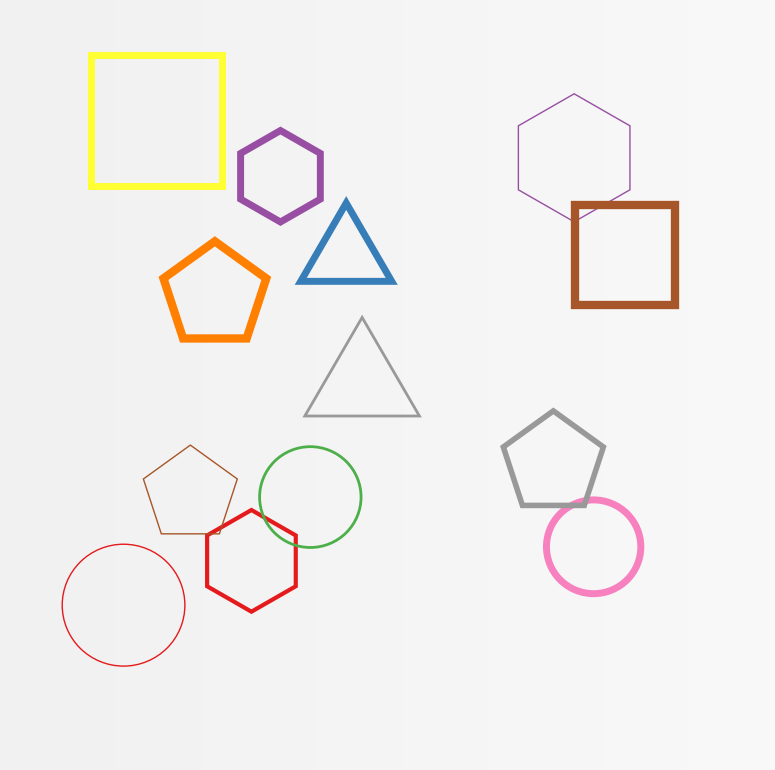[{"shape": "circle", "thickness": 0.5, "radius": 0.4, "center": [0.159, 0.214]}, {"shape": "hexagon", "thickness": 1.5, "radius": 0.33, "center": [0.324, 0.272]}, {"shape": "triangle", "thickness": 2.5, "radius": 0.34, "center": [0.447, 0.669]}, {"shape": "circle", "thickness": 1, "radius": 0.33, "center": [0.4, 0.354]}, {"shape": "hexagon", "thickness": 2.5, "radius": 0.3, "center": [0.362, 0.771]}, {"shape": "hexagon", "thickness": 0.5, "radius": 0.42, "center": [0.741, 0.795]}, {"shape": "pentagon", "thickness": 3, "radius": 0.35, "center": [0.277, 0.617]}, {"shape": "square", "thickness": 2.5, "radius": 0.42, "center": [0.202, 0.844]}, {"shape": "square", "thickness": 3, "radius": 0.32, "center": [0.806, 0.669]}, {"shape": "pentagon", "thickness": 0.5, "radius": 0.32, "center": [0.246, 0.358]}, {"shape": "circle", "thickness": 2.5, "radius": 0.3, "center": [0.766, 0.29]}, {"shape": "pentagon", "thickness": 2, "radius": 0.34, "center": [0.714, 0.399]}, {"shape": "triangle", "thickness": 1, "radius": 0.43, "center": [0.467, 0.502]}]